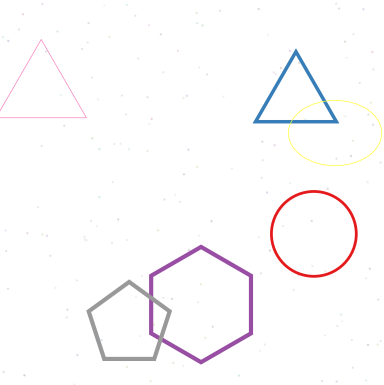[{"shape": "circle", "thickness": 2, "radius": 0.55, "center": [0.815, 0.392]}, {"shape": "triangle", "thickness": 2.5, "radius": 0.61, "center": [0.769, 0.744]}, {"shape": "hexagon", "thickness": 3, "radius": 0.75, "center": [0.522, 0.209]}, {"shape": "oval", "thickness": 0.5, "radius": 0.61, "center": [0.87, 0.654]}, {"shape": "triangle", "thickness": 0.5, "radius": 0.68, "center": [0.107, 0.762]}, {"shape": "pentagon", "thickness": 3, "radius": 0.55, "center": [0.336, 0.157]}]